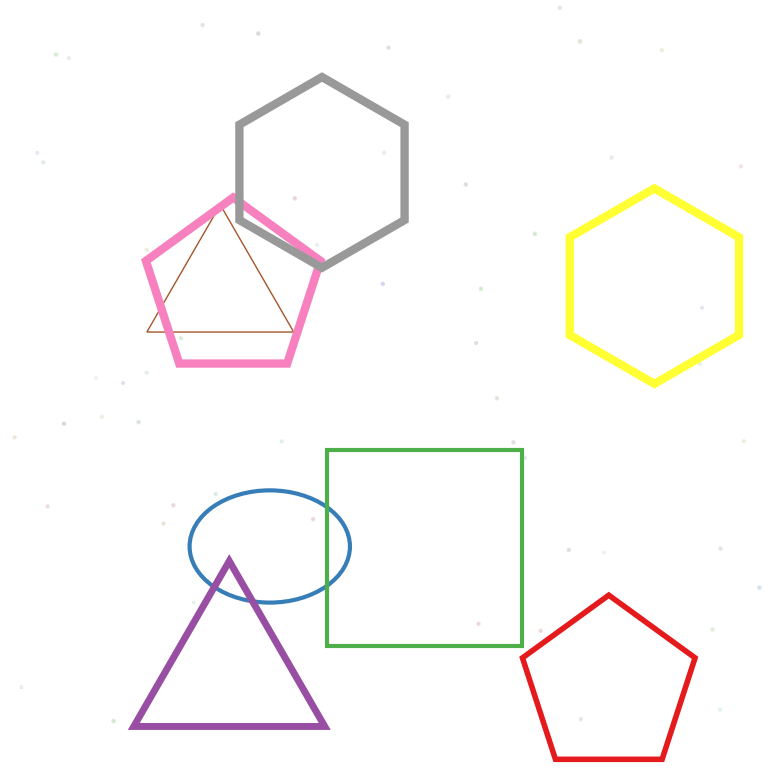[{"shape": "pentagon", "thickness": 2, "radius": 0.59, "center": [0.791, 0.109]}, {"shape": "oval", "thickness": 1.5, "radius": 0.52, "center": [0.35, 0.29]}, {"shape": "square", "thickness": 1.5, "radius": 0.64, "center": [0.551, 0.288]}, {"shape": "triangle", "thickness": 2.5, "radius": 0.72, "center": [0.298, 0.128]}, {"shape": "hexagon", "thickness": 3, "radius": 0.63, "center": [0.85, 0.628]}, {"shape": "triangle", "thickness": 0.5, "radius": 0.55, "center": [0.286, 0.624]}, {"shape": "pentagon", "thickness": 3, "radius": 0.6, "center": [0.303, 0.624]}, {"shape": "hexagon", "thickness": 3, "radius": 0.62, "center": [0.418, 0.776]}]